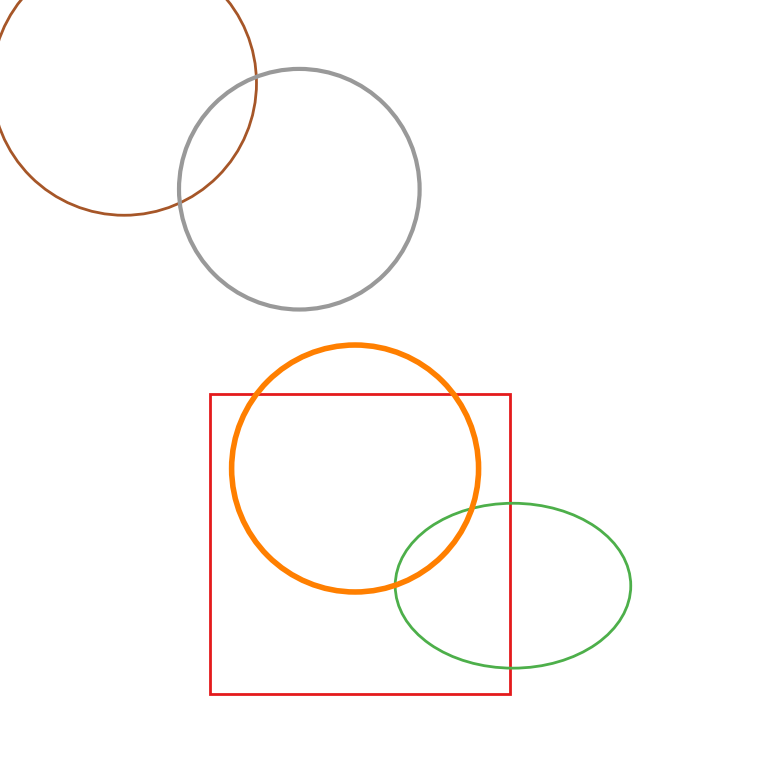[{"shape": "square", "thickness": 1, "radius": 0.97, "center": [0.467, 0.294]}, {"shape": "oval", "thickness": 1, "radius": 0.76, "center": [0.666, 0.239]}, {"shape": "circle", "thickness": 2, "radius": 0.8, "center": [0.461, 0.392]}, {"shape": "circle", "thickness": 1, "radius": 0.86, "center": [0.161, 0.892]}, {"shape": "circle", "thickness": 1.5, "radius": 0.78, "center": [0.389, 0.754]}]